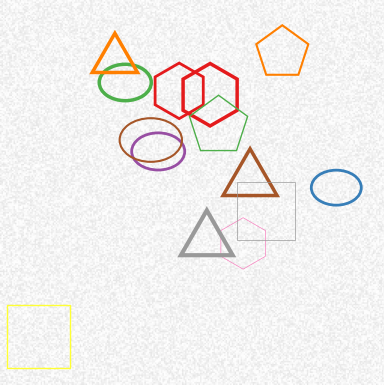[{"shape": "hexagon", "thickness": 2, "radius": 0.36, "center": [0.465, 0.764]}, {"shape": "hexagon", "thickness": 2.5, "radius": 0.41, "center": [0.546, 0.754]}, {"shape": "oval", "thickness": 2, "radius": 0.32, "center": [0.873, 0.513]}, {"shape": "pentagon", "thickness": 1, "radius": 0.4, "center": [0.568, 0.673]}, {"shape": "oval", "thickness": 2.5, "radius": 0.34, "center": [0.325, 0.786]}, {"shape": "oval", "thickness": 2, "radius": 0.34, "center": [0.411, 0.607]}, {"shape": "pentagon", "thickness": 1.5, "radius": 0.36, "center": [0.733, 0.863]}, {"shape": "triangle", "thickness": 2.5, "radius": 0.34, "center": [0.298, 0.846]}, {"shape": "square", "thickness": 1, "radius": 0.41, "center": [0.1, 0.125]}, {"shape": "oval", "thickness": 1.5, "radius": 0.4, "center": [0.392, 0.636]}, {"shape": "triangle", "thickness": 2.5, "radius": 0.4, "center": [0.649, 0.533]}, {"shape": "hexagon", "thickness": 0.5, "radius": 0.33, "center": [0.631, 0.368]}, {"shape": "triangle", "thickness": 3, "radius": 0.39, "center": [0.537, 0.376]}, {"shape": "square", "thickness": 0.5, "radius": 0.38, "center": [0.69, 0.453]}]